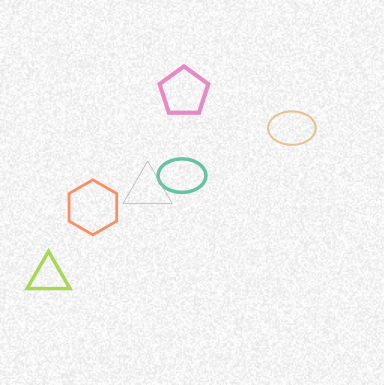[{"shape": "oval", "thickness": 2.5, "radius": 0.31, "center": [0.473, 0.544]}, {"shape": "hexagon", "thickness": 2, "radius": 0.36, "center": [0.241, 0.462]}, {"shape": "pentagon", "thickness": 3, "radius": 0.33, "center": [0.478, 0.761]}, {"shape": "triangle", "thickness": 2.5, "radius": 0.32, "center": [0.126, 0.283]}, {"shape": "oval", "thickness": 1.5, "radius": 0.31, "center": [0.758, 0.667]}, {"shape": "triangle", "thickness": 0.5, "radius": 0.37, "center": [0.383, 0.508]}]